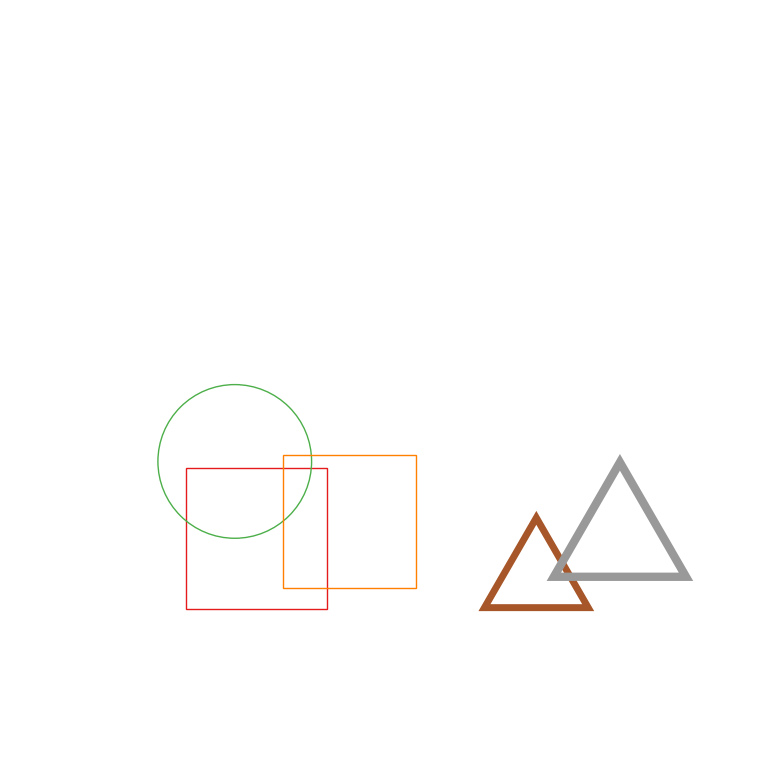[{"shape": "square", "thickness": 0.5, "radius": 0.46, "center": [0.333, 0.3]}, {"shape": "circle", "thickness": 0.5, "radius": 0.5, "center": [0.305, 0.401]}, {"shape": "square", "thickness": 0.5, "radius": 0.43, "center": [0.454, 0.323]}, {"shape": "triangle", "thickness": 2.5, "radius": 0.39, "center": [0.697, 0.25]}, {"shape": "triangle", "thickness": 3, "radius": 0.5, "center": [0.805, 0.3]}]